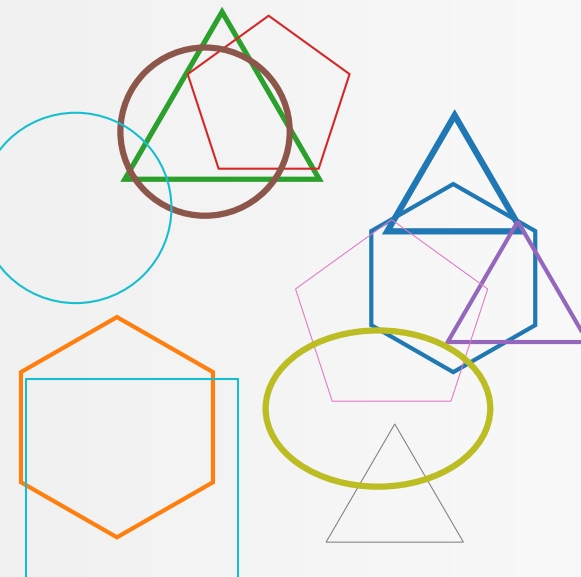[{"shape": "hexagon", "thickness": 2, "radius": 0.81, "center": [0.78, 0.518]}, {"shape": "triangle", "thickness": 3, "radius": 0.67, "center": [0.782, 0.666]}, {"shape": "hexagon", "thickness": 2, "radius": 0.95, "center": [0.201, 0.259]}, {"shape": "triangle", "thickness": 2.5, "radius": 0.97, "center": [0.382, 0.785]}, {"shape": "pentagon", "thickness": 1, "radius": 0.73, "center": [0.462, 0.825]}, {"shape": "triangle", "thickness": 2, "radius": 0.7, "center": [0.891, 0.476]}, {"shape": "circle", "thickness": 3, "radius": 0.73, "center": [0.353, 0.771]}, {"shape": "pentagon", "thickness": 0.5, "radius": 0.87, "center": [0.674, 0.445]}, {"shape": "triangle", "thickness": 0.5, "radius": 0.68, "center": [0.679, 0.129]}, {"shape": "oval", "thickness": 3, "radius": 0.97, "center": [0.65, 0.292]}, {"shape": "square", "thickness": 1, "radius": 0.91, "center": [0.228, 0.161]}, {"shape": "circle", "thickness": 1, "radius": 0.82, "center": [0.13, 0.639]}]